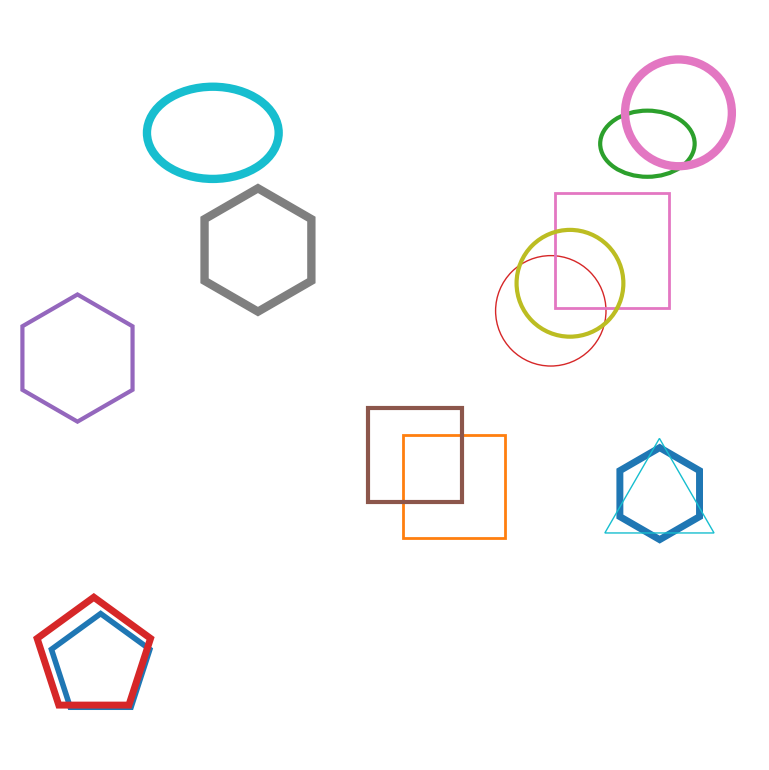[{"shape": "hexagon", "thickness": 2.5, "radius": 0.3, "center": [0.857, 0.359]}, {"shape": "pentagon", "thickness": 2, "radius": 0.34, "center": [0.131, 0.136]}, {"shape": "square", "thickness": 1, "radius": 0.33, "center": [0.59, 0.368]}, {"shape": "oval", "thickness": 1.5, "radius": 0.31, "center": [0.841, 0.813]}, {"shape": "pentagon", "thickness": 2.5, "radius": 0.39, "center": [0.122, 0.147]}, {"shape": "circle", "thickness": 0.5, "radius": 0.36, "center": [0.715, 0.596]}, {"shape": "hexagon", "thickness": 1.5, "radius": 0.41, "center": [0.101, 0.535]}, {"shape": "square", "thickness": 1.5, "radius": 0.31, "center": [0.539, 0.409]}, {"shape": "circle", "thickness": 3, "radius": 0.35, "center": [0.881, 0.853]}, {"shape": "square", "thickness": 1, "radius": 0.37, "center": [0.795, 0.674]}, {"shape": "hexagon", "thickness": 3, "radius": 0.4, "center": [0.335, 0.675]}, {"shape": "circle", "thickness": 1.5, "radius": 0.35, "center": [0.74, 0.632]}, {"shape": "triangle", "thickness": 0.5, "radius": 0.41, "center": [0.856, 0.349]}, {"shape": "oval", "thickness": 3, "radius": 0.43, "center": [0.276, 0.827]}]